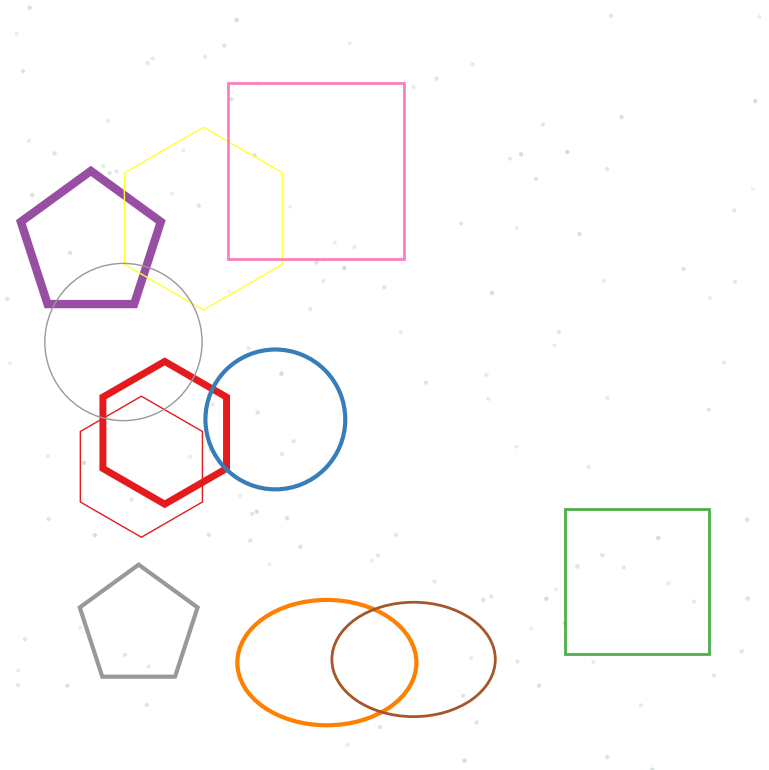[{"shape": "hexagon", "thickness": 2.5, "radius": 0.46, "center": [0.214, 0.438]}, {"shape": "hexagon", "thickness": 0.5, "radius": 0.46, "center": [0.184, 0.394]}, {"shape": "circle", "thickness": 1.5, "radius": 0.45, "center": [0.358, 0.455]}, {"shape": "square", "thickness": 1, "radius": 0.47, "center": [0.828, 0.245]}, {"shape": "pentagon", "thickness": 3, "radius": 0.48, "center": [0.118, 0.682]}, {"shape": "oval", "thickness": 1.5, "radius": 0.58, "center": [0.425, 0.139]}, {"shape": "hexagon", "thickness": 0.5, "radius": 0.59, "center": [0.264, 0.716]}, {"shape": "oval", "thickness": 1, "radius": 0.53, "center": [0.537, 0.144]}, {"shape": "square", "thickness": 1, "radius": 0.57, "center": [0.411, 0.778]}, {"shape": "pentagon", "thickness": 1.5, "radius": 0.4, "center": [0.18, 0.186]}, {"shape": "circle", "thickness": 0.5, "radius": 0.51, "center": [0.16, 0.556]}]